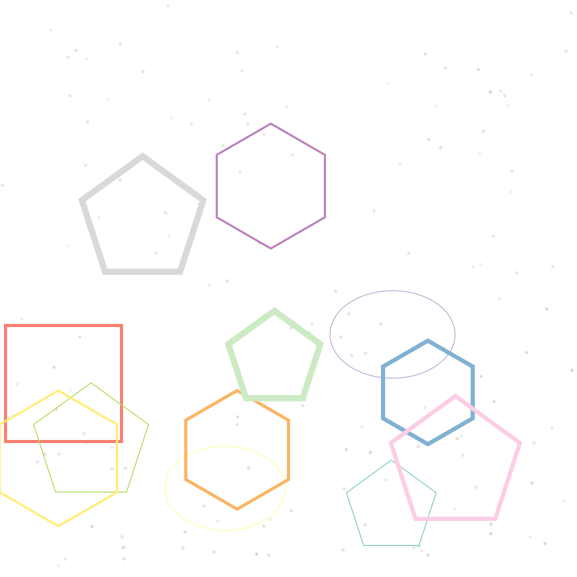[{"shape": "pentagon", "thickness": 0.5, "radius": 0.41, "center": [0.678, 0.121]}, {"shape": "oval", "thickness": 0.5, "radius": 0.52, "center": [0.39, 0.154]}, {"shape": "oval", "thickness": 0.5, "radius": 0.54, "center": [0.68, 0.42]}, {"shape": "square", "thickness": 1.5, "radius": 0.5, "center": [0.108, 0.335]}, {"shape": "hexagon", "thickness": 2, "radius": 0.45, "center": [0.741, 0.32]}, {"shape": "hexagon", "thickness": 1.5, "radius": 0.51, "center": [0.411, 0.22]}, {"shape": "pentagon", "thickness": 0.5, "radius": 0.52, "center": [0.158, 0.232]}, {"shape": "pentagon", "thickness": 2, "radius": 0.59, "center": [0.789, 0.196]}, {"shape": "pentagon", "thickness": 3, "radius": 0.55, "center": [0.247, 0.618]}, {"shape": "hexagon", "thickness": 1, "radius": 0.54, "center": [0.469, 0.677]}, {"shape": "pentagon", "thickness": 3, "radius": 0.42, "center": [0.475, 0.377]}, {"shape": "hexagon", "thickness": 1, "radius": 0.59, "center": [0.101, 0.205]}]